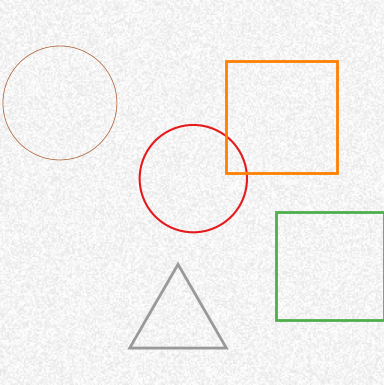[{"shape": "circle", "thickness": 1.5, "radius": 0.7, "center": [0.502, 0.536]}, {"shape": "square", "thickness": 2, "radius": 0.7, "center": [0.857, 0.309]}, {"shape": "square", "thickness": 2, "radius": 0.72, "center": [0.731, 0.696]}, {"shape": "circle", "thickness": 0.5, "radius": 0.74, "center": [0.156, 0.733]}, {"shape": "triangle", "thickness": 2, "radius": 0.73, "center": [0.462, 0.168]}]